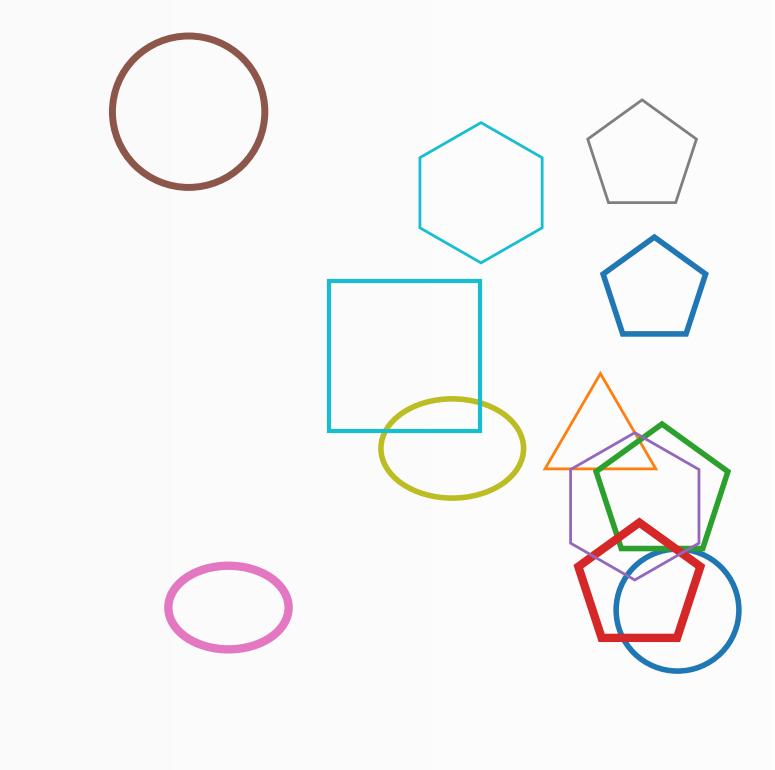[{"shape": "pentagon", "thickness": 2, "radius": 0.35, "center": [0.844, 0.623]}, {"shape": "circle", "thickness": 2, "radius": 0.4, "center": [0.874, 0.208]}, {"shape": "triangle", "thickness": 1, "radius": 0.41, "center": [0.775, 0.432]}, {"shape": "pentagon", "thickness": 2, "radius": 0.45, "center": [0.854, 0.36]}, {"shape": "pentagon", "thickness": 3, "radius": 0.41, "center": [0.825, 0.239]}, {"shape": "hexagon", "thickness": 1, "radius": 0.48, "center": [0.819, 0.342]}, {"shape": "circle", "thickness": 2.5, "radius": 0.49, "center": [0.243, 0.855]}, {"shape": "oval", "thickness": 3, "radius": 0.39, "center": [0.295, 0.211]}, {"shape": "pentagon", "thickness": 1, "radius": 0.37, "center": [0.829, 0.797]}, {"shape": "oval", "thickness": 2, "radius": 0.46, "center": [0.584, 0.418]}, {"shape": "hexagon", "thickness": 1, "radius": 0.46, "center": [0.621, 0.75]}, {"shape": "square", "thickness": 1.5, "radius": 0.49, "center": [0.522, 0.537]}]